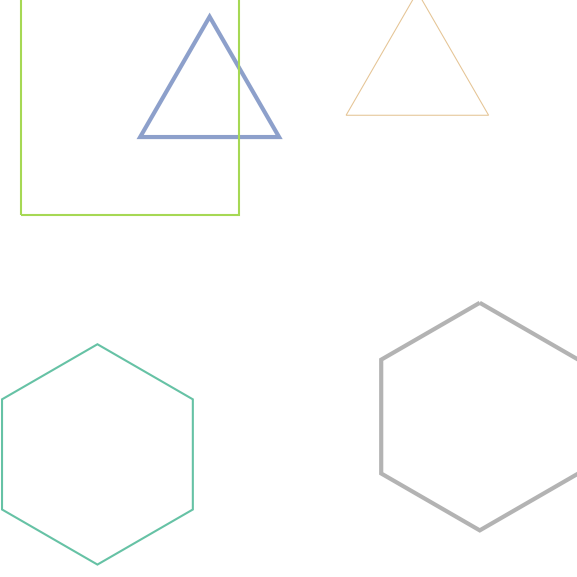[{"shape": "hexagon", "thickness": 1, "radius": 0.95, "center": [0.169, 0.212]}, {"shape": "triangle", "thickness": 2, "radius": 0.69, "center": [0.363, 0.831]}, {"shape": "square", "thickness": 1, "radius": 0.94, "center": [0.226, 0.816]}, {"shape": "triangle", "thickness": 0.5, "radius": 0.71, "center": [0.723, 0.871]}, {"shape": "hexagon", "thickness": 2, "radius": 0.99, "center": [0.831, 0.278]}]